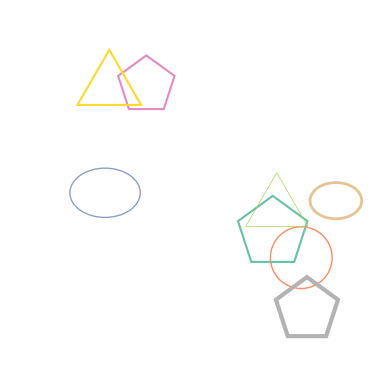[{"shape": "pentagon", "thickness": 1.5, "radius": 0.47, "center": [0.708, 0.396]}, {"shape": "circle", "thickness": 1, "radius": 0.4, "center": [0.783, 0.331]}, {"shape": "oval", "thickness": 1, "radius": 0.46, "center": [0.273, 0.499]}, {"shape": "pentagon", "thickness": 1.5, "radius": 0.39, "center": [0.38, 0.779]}, {"shape": "triangle", "thickness": 0.5, "radius": 0.46, "center": [0.719, 0.459]}, {"shape": "triangle", "thickness": 1.5, "radius": 0.48, "center": [0.284, 0.775]}, {"shape": "oval", "thickness": 2, "radius": 0.34, "center": [0.872, 0.479]}, {"shape": "pentagon", "thickness": 3, "radius": 0.42, "center": [0.797, 0.195]}]